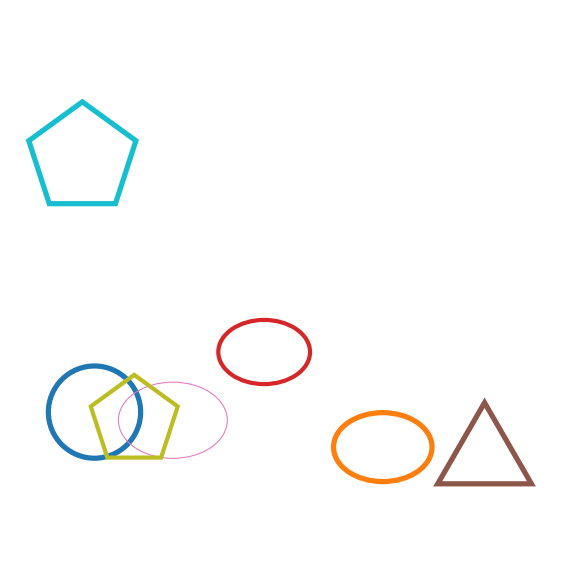[{"shape": "circle", "thickness": 2.5, "radius": 0.4, "center": [0.164, 0.286]}, {"shape": "oval", "thickness": 2.5, "radius": 0.43, "center": [0.663, 0.225]}, {"shape": "oval", "thickness": 2, "radius": 0.4, "center": [0.457, 0.39]}, {"shape": "triangle", "thickness": 2.5, "radius": 0.47, "center": [0.839, 0.208]}, {"shape": "oval", "thickness": 0.5, "radius": 0.47, "center": [0.299, 0.271]}, {"shape": "pentagon", "thickness": 2, "radius": 0.4, "center": [0.232, 0.271]}, {"shape": "pentagon", "thickness": 2.5, "radius": 0.49, "center": [0.143, 0.725]}]